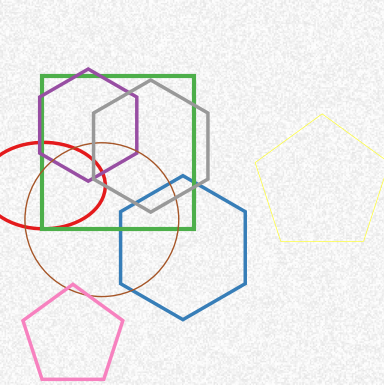[{"shape": "oval", "thickness": 2.5, "radius": 0.8, "center": [0.113, 0.518]}, {"shape": "hexagon", "thickness": 2.5, "radius": 0.93, "center": [0.475, 0.357]}, {"shape": "square", "thickness": 3, "radius": 0.99, "center": [0.306, 0.604]}, {"shape": "hexagon", "thickness": 2.5, "radius": 0.73, "center": [0.229, 0.675]}, {"shape": "pentagon", "thickness": 0.5, "radius": 0.92, "center": [0.837, 0.521]}, {"shape": "circle", "thickness": 1, "radius": 1.0, "center": [0.265, 0.429]}, {"shape": "pentagon", "thickness": 2.5, "radius": 0.68, "center": [0.189, 0.125]}, {"shape": "hexagon", "thickness": 2.5, "radius": 0.86, "center": [0.392, 0.621]}]